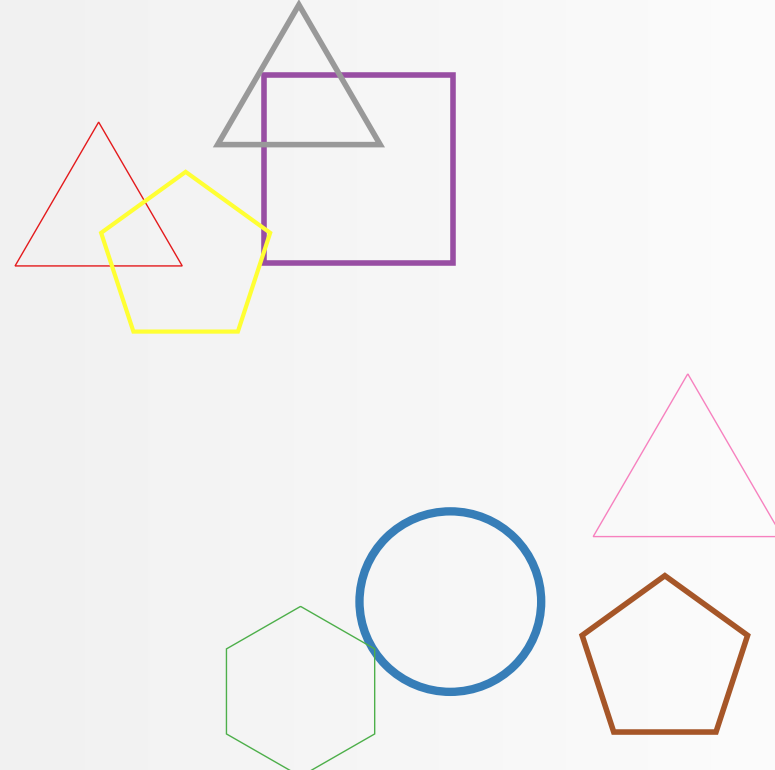[{"shape": "triangle", "thickness": 0.5, "radius": 0.62, "center": [0.127, 0.717]}, {"shape": "circle", "thickness": 3, "radius": 0.59, "center": [0.581, 0.219]}, {"shape": "hexagon", "thickness": 0.5, "radius": 0.55, "center": [0.388, 0.102]}, {"shape": "square", "thickness": 2, "radius": 0.61, "center": [0.462, 0.78]}, {"shape": "pentagon", "thickness": 1.5, "radius": 0.57, "center": [0.24, 0.662]}, {"shape": "pentagon", "thickness": 2, "radius": 0.56, "center": [0.858, 0.14]}, {"shape": "triangle", "thickness": 0.5, "radius": 0.7, "center": [0.887, 0.374]}, {"shape": "triangle", "thickness": 2, "radius": 0.61, "center": [0.386, 0.873]}]